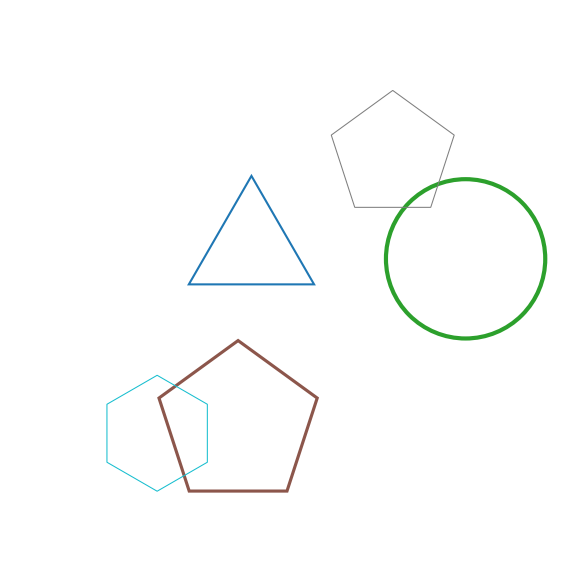[{"shape": "triangle", "thickness": 1, "radius": 0.63, "center": [0.435, 0.569]}, {"shape": "circle", "thickness": 2, "radius": 0.69, "center": [0.806, 0.551]}, {"shape": "pentagon", "thickness": 1.5, "radius": 0.72, "center": [0.412, 0.265]}, {"shape": "pentagon", "thickness": 0.5, "radius": 0.56, "center": [0.68, 0.731]}, {"shape": "hexagon", "thickness": 0.5, "radius": 0.5, "center": [0.272, 0.249]}]